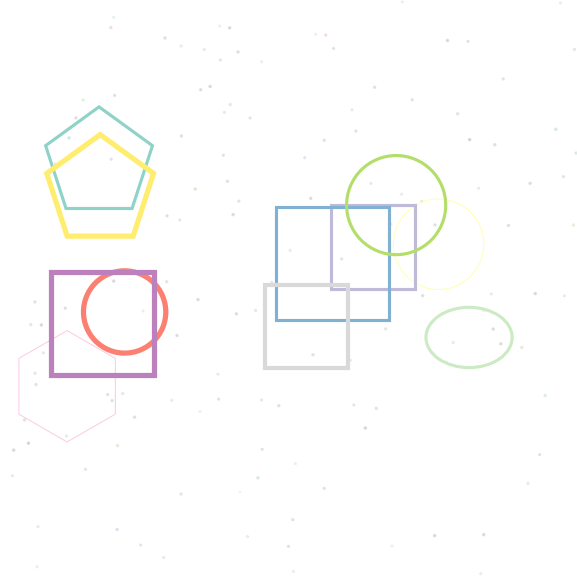[{"shape": "pentagon", "thickness": 1.5, "radius": 0.49, "center": [0.172, 0.717]}, {"shape": "circle", "thickness": 0.5, "radius": 0.39, "center": [0.759, 0.576]}, {"shape": "square", "thickness": 1.5, "radius": 0.36, "center": [0.646, 0.571]}, {"shape": "circle", "thickness": 2.5, "radius": 0.36, "center": [0.216, 0.459]}, {"shape": "square", "thickness": 1.5, "radius": 0.49, "center": [0.576, 0.543]}, {"shape": "circle", "thickness": 1.5, "radius": 0.43, "center": [0.686, 0.644]}, {"shape": "hexagon", "thickness": 0.5, "radius": 0.48, "center": [0.116, 0.33]}, {"shape": "square", "thickness": 2, "radius": 0.36, "center": [0.531, 0.434]}, {"shape": "square", "thickness": 2.5, "radius": 0.45, "center": [0.178, 0.439]}, {"shape": "oval", "thickness": 1.5, "radius": 0.37, "center": [0.812, 0.415]}, {"shape": "pentagon", "thickness": 2.5, "radius": 0.49, "center": [0.173, 0.669]}]